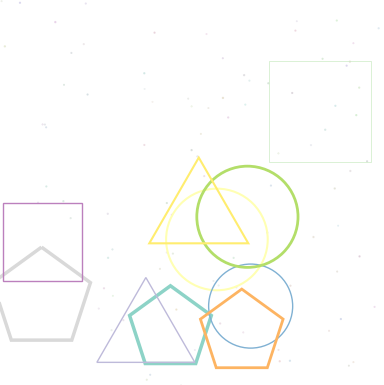[{"shape": "pentagon", "thickness": 2.5, "radius": 0.56, "center": [0.443, 0.146]}, {"shape": "circle", "thickness": 1.5, "radius": 0.66, "center": [0.563, 0.378]}, {"shape": "triangle", "thickness": 1, "radius": 0.73, "center": [0.379, 0.132]}, {"shape": "circle", "thickness": 1, "radius": 0.55, "center": [0.651, 0.205]}, {"shape": "pentagon", "thickness": 2, "radius": 0.56, "center": [0.628, 0.136]}, {"shape": "circle", "thickness": 2, "radius": 0.66, "center": [0.643, 0.437]}, {"shape": "pentagon", "thickness": 2.5, "radius": 0.67, "center": [0.108, 0.225]}, {"shape": "square", "thickness": 1, "radius": 0.51, "center": [0.111, 0.371]}, {"shape": "square", "thickness": 0.5, "radius": 0.66, "center": [0.831, 0.71]}, {"shape": "triangle", "thickness": 1.5, "radius": 0.74, "center": [0.516, 0.442]}]